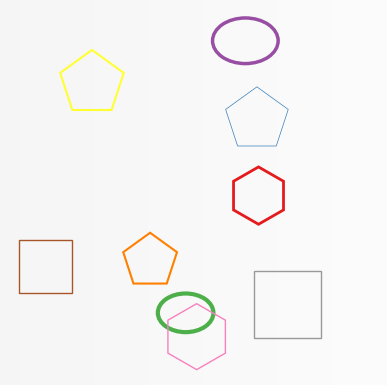[{"shape": "hexagon", "thickness": 2, "radius": 0.37, "center": [0.667, 0.492]}, {"shape": "pentagon", "thickness": 0.5, "radius": 0.42, "center": [0.663, 0.69]}, {"shape": "oval", "thickness": 3, "radius": 0.36, "center": [0.479, 0.187]}, {"shape": "oval", "thickness": 2.5, "radius": 0.42, "center": [0.633, 0.894]}, {"shape": "pentagon", "thickness": 1.5, "radius": 0.36, "center": [0.387, 0.322]}, {"shape": "pentagon", "thickness": 1.5, "radius": 0.43, "center": [0.237, 0.784]}, {"shape": "square", "thickness": 1, "radius": 0.34, "center": [0.117, 0.309]}, {"shape": "hexagon", "thickness": 1, "radius": 0.43, "center": [0.507, 0.126]}, {"shape": "square", "thickness": 1, "radius": 0.44, "center": [0.742, 0.209]}]